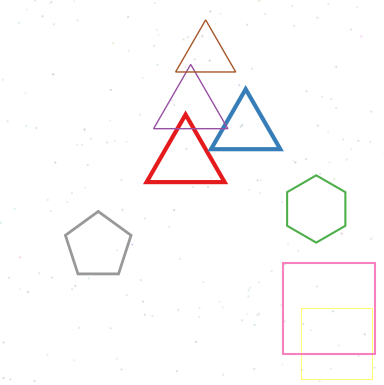[{"shape": "triangle", "thickness": 3, "radius": 0.59, "center": [0.482, 0.585]}, {"shape": "triangle", "thickness": 3, "radius": 0.52, "center": [0.638, 0.664]}, {"shape": "hexagon", "thickness": 1.5, "radius": 0.44, "center": [0.821, 0.457]}, {"shape": "triangle", "thickness": 1, "radius": 0.56, "center": [0.495, 0.721]}, {"shape": "square", "thickness": 0.5, "radius": 0.46, "center": [0.875, 0.107]}, {"shape": "triangle", "thickness": 1, "radius": 0.45, "center": [0.534, 0.858]}, {"shape": "square", "thickness": 1.5, "radius": 0.59, "center": [0.854, 0.2]}, {"shape": "pentagon", "thickness": 2, "radius": 0.45, "center": [0.255, 0.361]}]